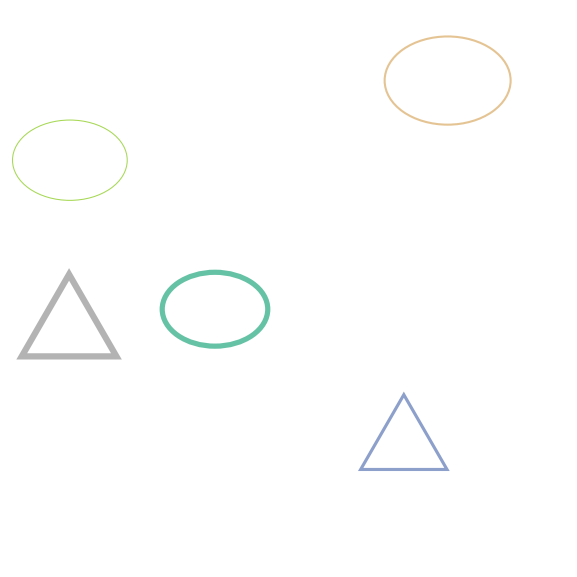[{"shape": "oval", "thickness": 2.5, "radius": 0.46, "center": [0.372, 0.464]}, {"shape": "triangle", "thickness": 1.5, "radius": 0.43, "center": [0.699, 0.229]}, {"shape": "oval", "thickness": 0.5, "radius": 0.5, "center": [0.121, 0.722]}, {"shape": "oval", "thickness": 1, "radius": 0.55, "center": [0.775, 0.86]}, {"shape": "triangle", "thickness": 3, "radius": 0.47, "center": [0.12, 0.429]}]